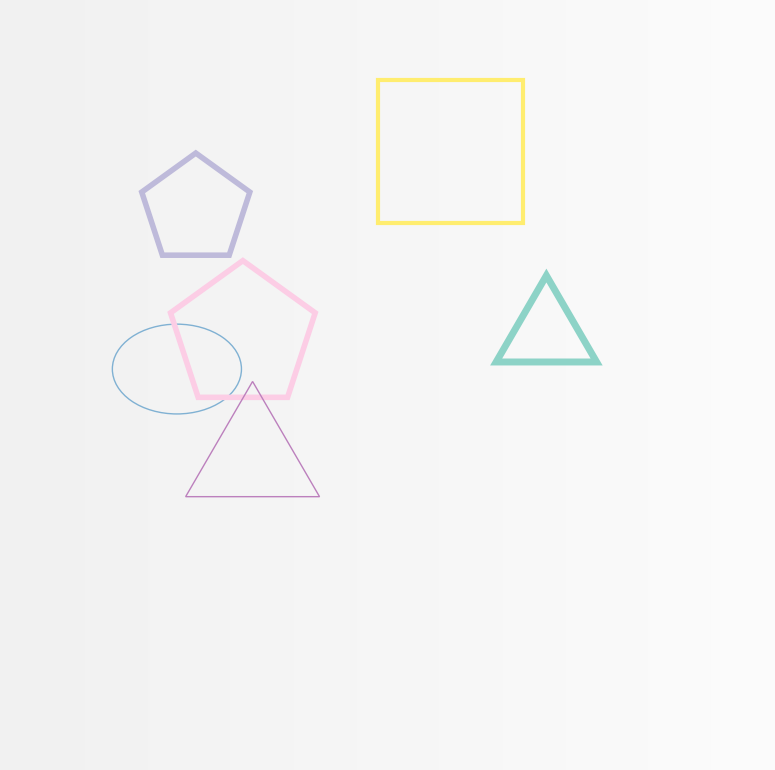[{"shape": "triangle", "thickness": 2.5, "radius": 0.37, "center": [0.705, 0.567]}, {"shape": "pentagon", "thickness": 2, "radius": 0.37, "center": [0.253, 0.728]}, {"shape": "oval", "thickness": 0.5, "radius": 0.42, "center": [0.228, 0.521]}, {"shape": "pentagon", "thickness": 2, "radius": 0.49, "center": [0.313, 0.563]}, {"shape": "triangle", "thickness": 0.5, "radius": 0.5, "center": [0.326, 0.405]}, {"shape": "square", "thickness": 1.5, "radius": 0.47, "center": [0.581, 0.803]}]